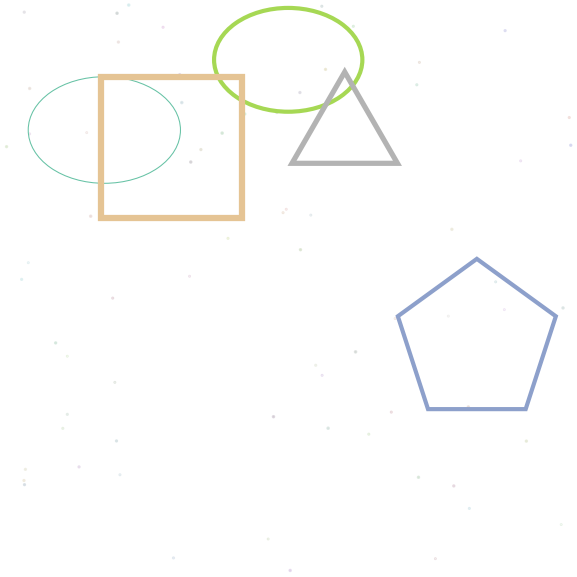[{"shape": "oval", "thickness": 0.5, "radius": 0.66, "center": [0.181, 0.774]}, {"shape": "pentagon", "thickness": 2, "radius": 0.72, "center": [0.826, 0.407]}, {"shape": "oval", "thickness": 2, "radius": 0.64, "center": [0.499, 0.896]}, {"shape": "square", "thickness": 3, "radius": 0.61, "center": [0.297, 0.743]}, {"shape": "triangle", "thickness": 2.5, "radius": 0.53, "center": [0.597, 0.769]}]